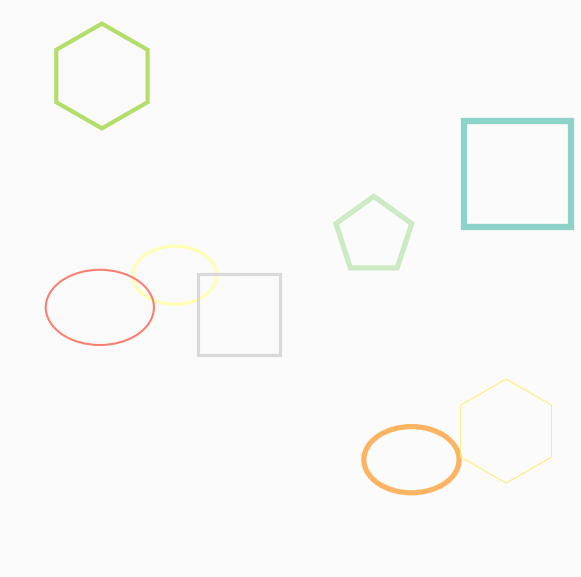[{"shape": "square", "thickness": 3, "radius": 0.46, "center": [0.89, 0.698]}, {"shape": "oval", "thickness": 1.5, "radius": 0.36, "center": [0.301, 0.522]}, {"shape": "oval", "thickness": 1, "radius": 0.47, "center": [0.172, 0.467]}, {"shape": "oval", "thickness": 2.5, "radius": 0.41, "center": [0.708, 0.203]}, {"shape": "hexagon", "thickness": 2, "radius": 0.45, "center": [0.175, 0.868]}, {"shape": "square", "thickness": 1.5, "radius": 0.35, "center": [0.411, 0.454]}, {"shape": "pentagon", "thickness": 2.5, "radius": 0.34, "center": [0.643, 0.591]}, {"shape": "hexagon", "thickness": 0.5, "radius": 0.45, "center": [0.871, 0.253]}]